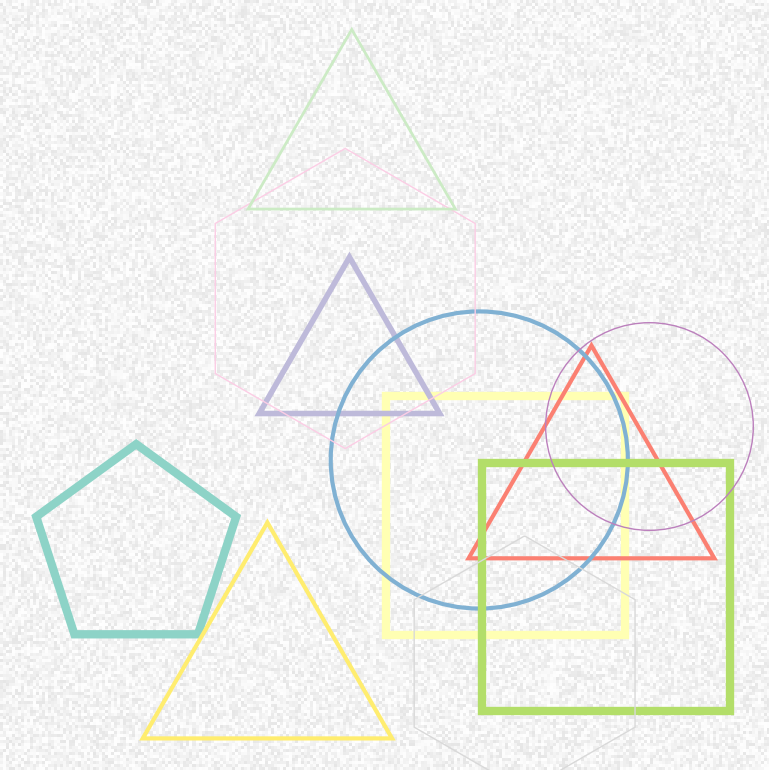[{"shape": "pentagon", "thickness": 3, "radius": 0.68, "center": [0.177, 0.287]}, {"shape": "square", "thickness": 3, "radius": 0.78, "center": [0.657, 0.33]}, {"shape": "triangle", "thickness": 2, "radius": 0.68, "center": [0.454, 0.531]}, {"shape": "triangle", "thickness": 1.5, "radius": 0.92, "center": [0.768, 0.367]}, {"shape": "circle", "thickness": 1.5, "radius": 0.96, "center": [0.622, 0.403]}, {"shape": "square", "thickness": 3, "radius": 0.81, "center": [0.787, 0.237]}, {"shape": "hexagon", "thickness": 0.5, "radius": 0.97, "center": [0.448, 0.612]}, {"shape": "hexagon", "thickness": 0.5, "radius": 0.83, "center": [0.681, 0.138]}, {"shape": "circle", "thickness": 0.5, "radius": 0.67, "center": [0.843, 0.446]}, {"shape": "triangle", "thickness": 1, "radius": 0.78, "center": [0.457, 0.806]}, {"shape": "triangle", "thickness": 1.5, "radius": 0.93, "center": [0.347, 0.134]}]